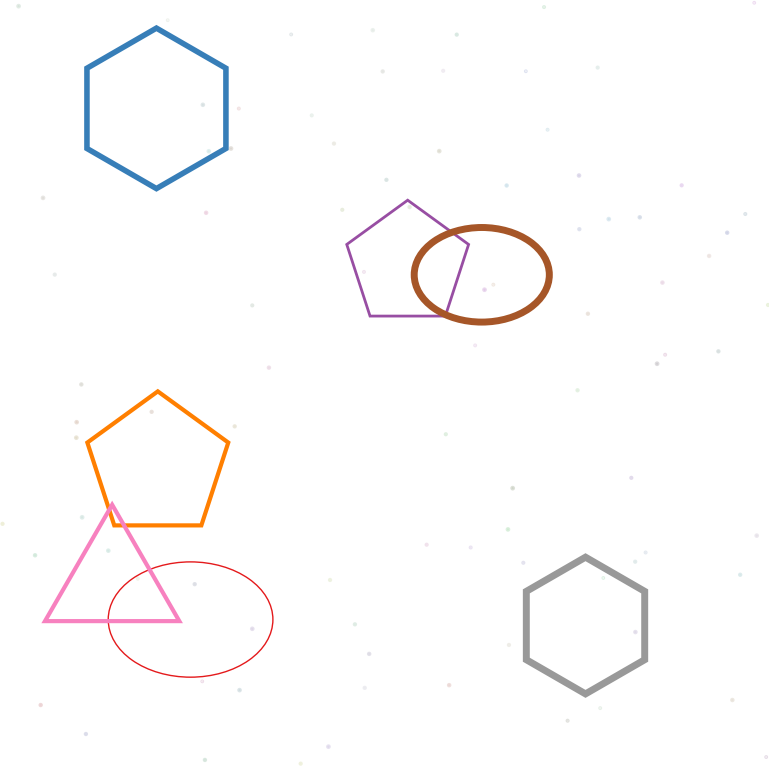[{"shape": "oval", "thickness": 0.5, "radius": 0.53, "center": [0.247, 0.195]}, {"shape": "hexagon", "thickness": 2, "radius": 0.52, "center": [0.203, 0.859]}, {"shape": "pentagon", "thickness": 1, "radius": 0.42, "center": [0.529, 0.657]}, {"shape": "pentagon", "thickness": 1.5, "radius": 0.48, "center": [0.205, 0.396]}, {"shape": "oval", "thickness": 2.5, "radius": 0.44, "center": [0.626, 0.643]}, {"shape": "triangle", "thickness": 1.5, "radius": 0.5, "center": [0.146, 0.244]}, {"shape": "hexagon", "thickness": 2.5, "radius": 0.44, "center": [0.76, 0.188]}]